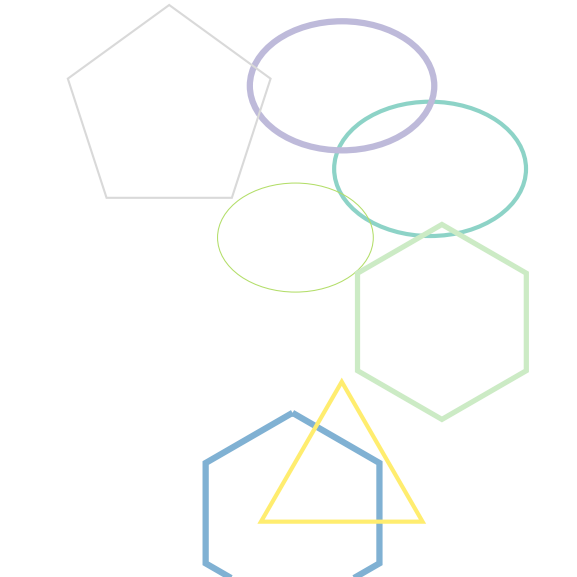[{"shape": "oval", "thickness": 2, "radius": 0.83, "center": [0.745, 0.707]}, {"shape": "oval", "thickness": 3, "radius": 0.8, "center": [0.592, 0.851]}, {"shape": "hexagon", "thickness": 3, "radius": 0.87, "center": [0.507, 0.111]}, {"shape": "oval", "thickness": 0.5, "radius": 0.67, "center": [0.512, 0.588]}, {"shape": "pentagon", "thickness": 1, "radius": 0.92, "center": [0.293, 0.806]}, {"shape": "hexagon", "thickness": 2.5, "radius": 0.84, "center": [0.765, 0.442]}, {"shape": "triangle", "thickness": 2, "radius": 0.81, "center": [0.592, 0.177]}]